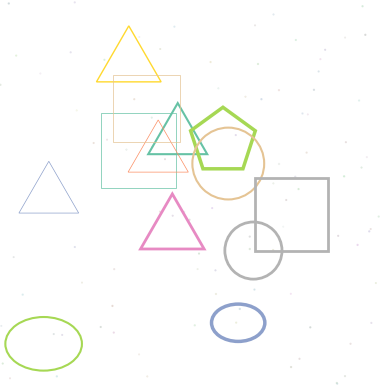[{"shape": "square", "thickness": 0.5, "radius": 0.49, "center": [0.361, 0.609]}, {"shape": "triangle", "thickness": 1.5, "radius": 0.44, "center": [0.462, 0.644]}, {"shape": "triangle", "thickness": 0.5, "radius": 0.45, "center": [0.411, 0.598]}, {"shape": "oval", "thickness": 2.5, "radius": 0.35, "center": [0.619, 0.162]}, {"shape": "triangle", "thickness": 0.5, "radius": 0.45, "center": [0.127, 0.491]}, {"shape": "triangle", "thickness": 2, "radius": 0.48, "center": [0.448, 0.401]}, {"shape": "pentagon", "thickness": 2.5, "radius": 0.44, "center": [0.579, 0.633]}, {"shape": "oval", "thickness": 1.5, "radius": 0.5, "center": [0.113, 0.107]}, {"shape": "triangle", "thickness": 1, "radius": 0.48, "center": [0.335, 0.836]}, {"shape": "square", "thickness": 0.5, "radius": 0.44, "center": [0.381, 0.718]}, {"shape": "circle", "thickness": 1.5, "radius": 0.47, "center": [0.593, 0.575]}, {"shape": "square", "thickness": 2, "radius": 0.48, "center": [0.757, 0.443]}, {"shape": "circle", "thickness": 2, "radius": 0.37, "center": [0.658, 0.349]}]